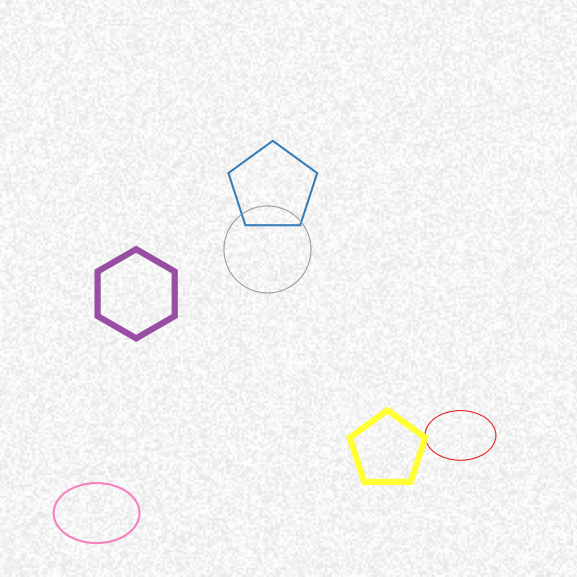[{"shape": "oval", "thickness": 0.5, "radius": 0.31, "center": [0.797, 0.245]}, {"shape": "pentagon", "thickness": 1, "radius": 0.4, "center": [0.472, 0.675]}, {"shape": "hexagon", "thickness": 3, "radius": 0.39, "center": [0.236, 0.49]}, {"shape": "pentagon", "thickness": 3, "radius": 0.34, "center": [0.671, 0.22]}, {"shape": "oval", "thickness": 1, "radius": 0.37, "center": [0.167, 0.111]}, {"shape": "circle", "thickness": 0.5, "radius": 0.38, "center": [0.463, 0.567]}]